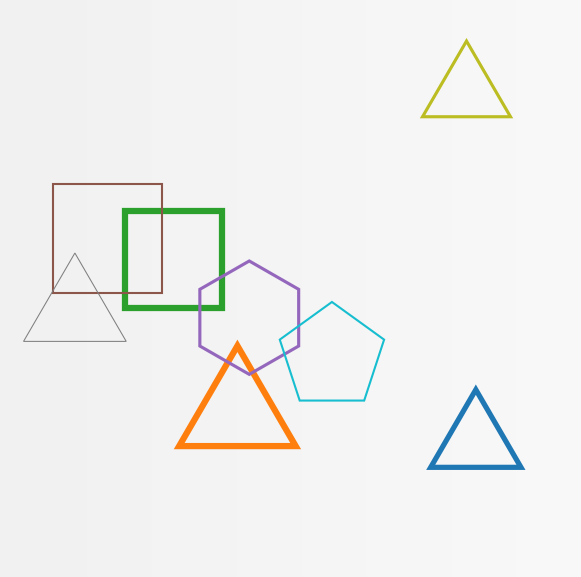[{"shape": "triangle", "thickness": 2.5, "radius": 0.45, "center": [0.819, 0.235]}, {"shape": "triangle", "thickness": 3, "radius": 0.58, "center": [0.408, 0.285]}, {"shape": "square", "thickness": 3, "radius": 0.42, "center": [0.298, 0.55]}, {"shape": "hexagon", "thickness": 1.5, "radius": 0.49, "center": [0.429, 0.449]}, {"shape": "square", "thickness": 1, "radius": 0.47, "center": [0.185, 0.586]}, {"shape": "triangle", "thickness": 0.5, "radius": 0.51, "center": [0.129, 0.459]}, {"shape": "triangle", "thickness": 1.5, "radius": 0.44, "center": [0.803, 0.841]}, {"shape": "pentagon", "thickness": 1, "radius": 0.47, "center": [0.571, 0.382]}]